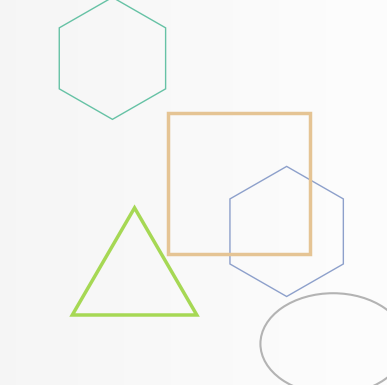[{"shape": "hexagon", "thickness": 1, "radius": 0.79, "center": [0.29, 0.848]}, {"shape": "hexagon", "thickness": 1, "radius": 0.84, "center": [0.74, 0.399]}, {"shape": "triangle", "thickness": 2.5, "radius": 0.93, "center": [0.347, 0.275]}, {"shape": "square", "thickness": 2.5, "radius": 0.92, "center": [0.617, 0.523]}, {"shape": "oval", "thickness": 1.5, "radius": 0.94, "center": [0.86, 0.107]}]